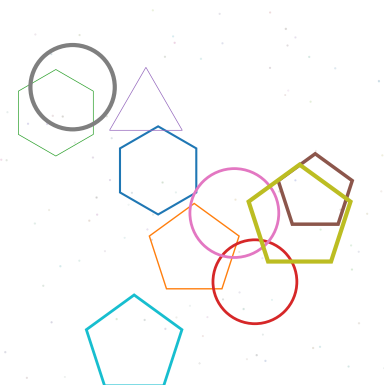[{"shape": "hexagon", "thickness": 1.5, "radius": 0.57, "center": [0.411, 0.557]}, {"shape": "pentagon", "thickness": 1, "radius": 0.61, "center": [0.504, 0.349]}, {"shape": "hexagon", "thickness": 0.5, "radius": 0.56, "center": [0.145, 0.707]}, {"shape": "circle", "thickness": 2, "radius": 0.54, "center": [0.662, 0.268]}, {"shape": "triangle", "thickness": 0.5, "radius": 0.55, "center": [0.379, 0.716]}, {"shape": "pentagon", "thickness": 2.5, "radius": 0.51, "center": [0.819, 0.5]}, {"shape": "circle", "thickness": 2, "radius": 0.58, "center": [0.609, 0.447]}, {"shape": "circle", "thickness": 3, "radius": 0.55, "center": [0.189, 0.774]}, {"shape": "pentagon", "thickness": 3, "radius": 0.7, "center": [0.778, 0.433]}, {"shape": "pentagon", "thickness": 2, "radius": 0.65, "center": [0.348, 0.103]}]